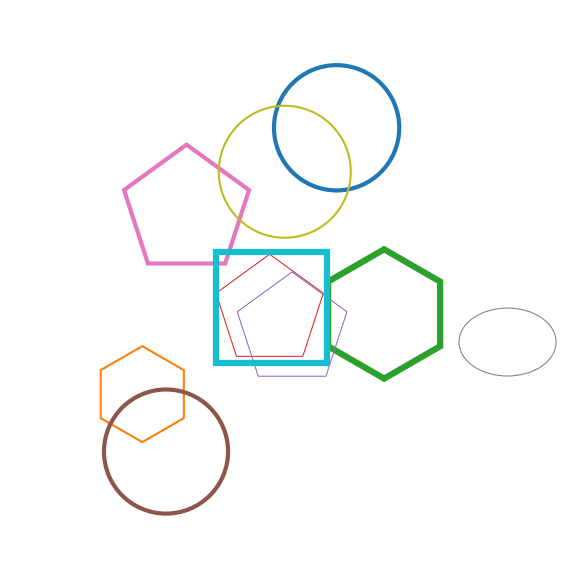[{"shape": "circle", "thickness": 2, "radius": 0.54, "center": [0.583, 0.778]}, {"shape": "hexagon", "thickness": 1, "radius": 0.42, "center": [0.246, 0.317]}, {"shape": "hexagon", "thickness": 3, "radius": 0.56, "center": [0.665, 0.456]}, {"shape": "pentagon", "thickness": 0.5, "radius": 0.49, "center": [0.467, 0.461]}, {"shape": "pentagon", "thickness": 0.5, "radius": 0.5, "center": [0.506, 0.428]}, {"shape": "circle", "thickness": 2, "radius": 0.54, "center": [0.287, 0.217]}, {"shape": "pentagon", "thickness": 2, "radius": 0.57, "center": [0.323, 0.635]}, {"shape": "oval", "thickness": 0.5, "radius": 0.42, "center": [0.879, 0.407]}, {"shape": "circle", "thickness": 1, "radius": 0.57, "center": [0.493, 0.702]}, {"shape": "square", "thickness": 3, "radius": 0.48, "center": [0.47, 0.466]}]